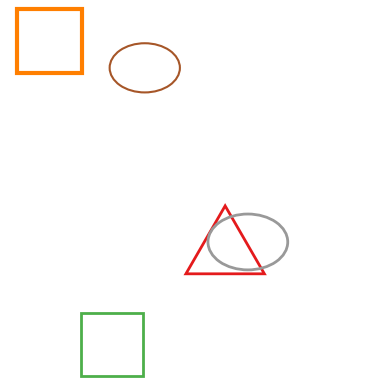[{"shape": "triangle", "thickness": 2, "radius": 0.59, "center": [0.585, 0.348]}, {"shape": "square", "thickness": 2, "radius": 0.4, "center": [0.292, 0.105]}, {"shape": "square", "thickness": 3, "radius": 0.42, "center": [0.129, 0.893]}, {"shape": "oval", "thickness": 1.5, "radius": 0.46, "center": [0.376, 0.824]}, {"shape": "oval", "thickness": 2, "radius": 0.52, "center": [0.644, 0.372]}]